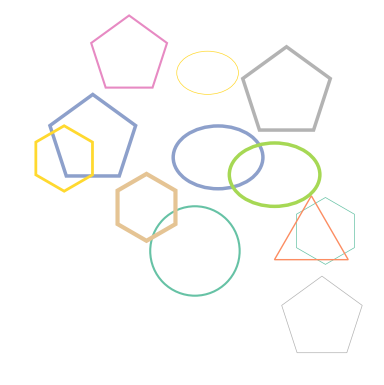[{"shape": "hexagon", "thickness": 0.5, "radius": 0.43, "center": [0.845, 0.4]}, {"shape": "circle", "thickness": 1.5, "radius": 0.58, "center": [0.506, 0.348]}, {"shape": "triangle", "thickness": 1, "radius": 0.55, "center": [0.809, 0.381]}, {"shape": "pentagon", "thickness": 2.5, "radius": 0.59, "center": [0.241, 0.638]}, {"shape": "oval", "thickness": 2.5, "radius": 0.58, "center": [0.566, 0.591]}, {"shape": "pentagon", "thickness": 1.5, "radius": 0.52, "center": [0.335, 0.856]}, {"shape": "oval", "thickness": 2.5, "radius": 0.59, "center": [0.713, 0.546]}, {"shape": "oval", "thickness": 0.5, "radius": 0.4, "center": [0.539, 0.811]}, {"shape": "hexagon", "thickness": 2, "radius": 0.42, "center": [0.167, 0.588]}, {"shape": "hexagon", "thickness": 3, "radius": 0.43, "center": [0.381, 0.461]}, {"shape": "pentagon", "thickness": 2.5, "radius": 0.6, "center": [0.744, 0.759]}, {"shape": "pentagon", "thickness": 0.5, "radius": 0.55, "center": [0.836, 0.173]}]